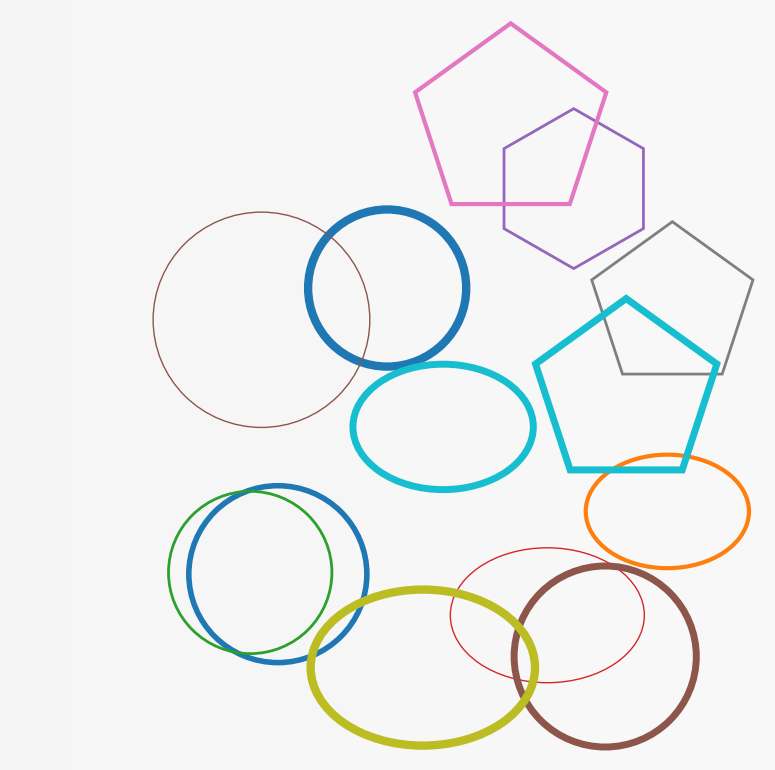[{"shape": "circle", "thickness": 2, "radius": 0.57, "center": [0.358, 0.254]}, {"shape": "circle", "thickness": 3, "radius": 0.51, "center": [0.5, 0.626]}, {"shape": "oval", "thickness": 1.5, "radius": 0.53, "center": [0.861, 0.336]}, {"shape": "circle", "thickness": 1, "radius": 0.53, "center": [0.323, 0.257]}, {"shape": "oval", "thickness": 0.5, "radius": 0.63, "center": [0.706, 0.201]}, {"shape": "hexagon", "thickness": 1, "radius": 0.52, "center": [0.74, 0.755]}, {"shape": "circle", "thickness": 2.5, "radius": 0.59, "center": [0.781, 0.147]}, {"shape": "circle", "thickness": 0.5, "radius": 0.7, "center": [0.337, 0.585]}, {"shape": "pentagon", "thickness": 1.5, "radius": 0.65, "center": [0.659, 0.84]}, {"shape": "pentagon", "thickness": 1, "radius": 0.55, "center": [0.868, 0.603]}, {"shape": "oval", "thickness": 3, "radius": 0.72, "center": [0.546, 0.133]}, {"shape": "oval", "thickness": 2.5, "radius": 0.58, "center": [0.572, 0.446]}, {"shape": "pentagon", "thickness": 2.5, "radius": 0.62, "center": [0.808, 0.489]}]